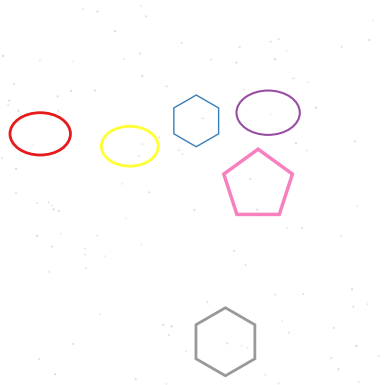[{"shape": "oval", "thickness": 2, "radius": 0.39, "center": [0.104, 0.652]}, {"shape": "hexagon", "thickness": 1, "radius": 0.34, "center": [0.51, 0.686]}, {"shape": "oval", "thickness": 1.5, "radius": 0.41, "center": [0.696, 0.707]}, {"shape": "oval", "thickness": 2, "radius": 0.37, "center": [0.337, 0.62]}, {"shape": "pentagon", "thickness": 2.5, "radius": 0.47, "center": [0.67, 0.519]}, {"shape": "hexagon", "thickness": 2, "radius": 0.44, "center": [0.585, 0.112]}]